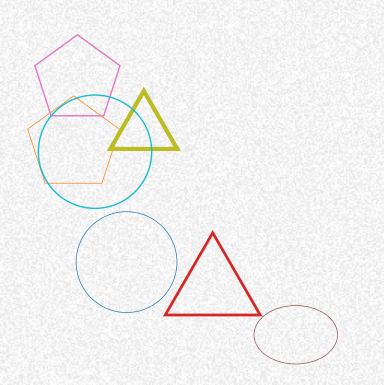[{"shape": "circle", "thickness": 0.5, "radius": 0.65, "center": [0.329, 0.319]}, {"shape": "pentagon", "thickness": 0.5, "radius": 0.63, "center": [0.191, 0.626]}, {"shape": "triangle", "thickness": 2, "radius": 0.71, "center": [0.553, 0.253]}, {"shape": "oval", "thickness": 0.5, "radius": 0.54, "center": [0.768, 0.13]}, {"shape": "pentagon", "thickness": 1, "radius": 0.58, "center": [0.201, 0.793]}, {"shape": "triangle", "thickness": 3, "radius": 0.5, "center": [0.374, 0.663]}, {"shape": "circle", "thickness": 1, "radius": 0.74, "center": [0.247, 0.606]}]